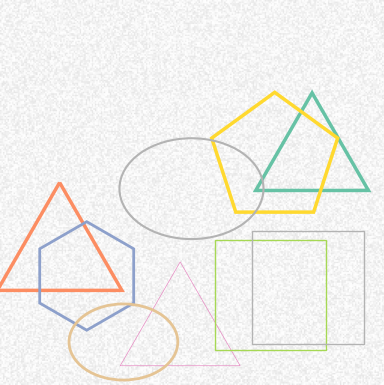[{"shape": "triangle", "thickness": 2.5, "radius": 0.84, "center": [0.811, 0.59]}, {"shape": "triangle", "thickness": 2.5, "radius": 0.93, "center": [0.155, 0.339]}, {"shape": "hexagon", "thickness": 2, "radius": 0.7, "center": [0.225, 0.283]}, {"shape": "triangle", "thickness": 0.5, "radius": 0.9, "center": [0.468, 0.14]}, {"shape": "square", "thickness": 1, "radius": 0.72, "center": [0.702, 0.234]}, {"shape": "pentagon", "thickness": 2.5, "radius": 0.86, "center": [0.714, 0.588]}, {"shape": "oval", "thickness": 2, "radius": 0.71, "center": [0.321, 0.112]}, {"shape": "square", "thickness": 1, "radius": 0.73, "center": [0.8, 0.253]}, {"shape": "oval", "thickness": 1.5, "radius": 0.94, "center": [0.497, 0.51]}]